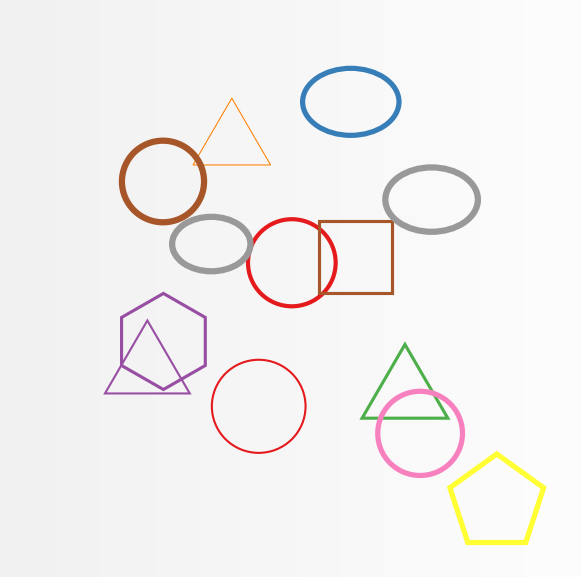[{"shape": "circle", "thickness": 1, "radius": 0.4, "center": [0.445, 0.296]}, {"shape": "circle", "thickness": 2, "radius": 0.38, "center": [0.502, 0.544]}, {"shape": "oval", "thickness": 2.5, "radius": 0.41, "center": [0.604, 0.823]}, {"shape": "triangle", "thickness": 1.5, "radius": 0.43, "center": [0.697, 0.318]}, {"shape": "hexagon", "thickness": 1.5, "radius": 0.42, "center": [0.281, 0.408]}, {"shape": "triangle", "thickness": 1, "radius": 0.42, "center": [0.254, 0.36]}, {"shape": "triangle", "thickness": 0.5, "radius": 0.39, "center": [0.399, 0.752]}, {"shape": "pentagon", "thickness": 2.5, "radius": 0.42, "center": [0.855, 0.128]}, {"shape": "circle", "thickness": 3, "radius": 0.35, "center": [0.28, 0.685]}, {"shape": "square", "thickness": 1.5, "radius": 0.31, "center": [0.612, 0.553]}, {"shape": "circle", "thickness": 2.5, "radius": 0.36, "center": [0.723, 0.249]}, {"shape": "oval", "thickness": 3, "radius": 0.34, "center": [0.363, 0.577]}, {"shape": "oval", "thickness": 3, "radius": 0.4, "center": [0.743, 0.654]}]